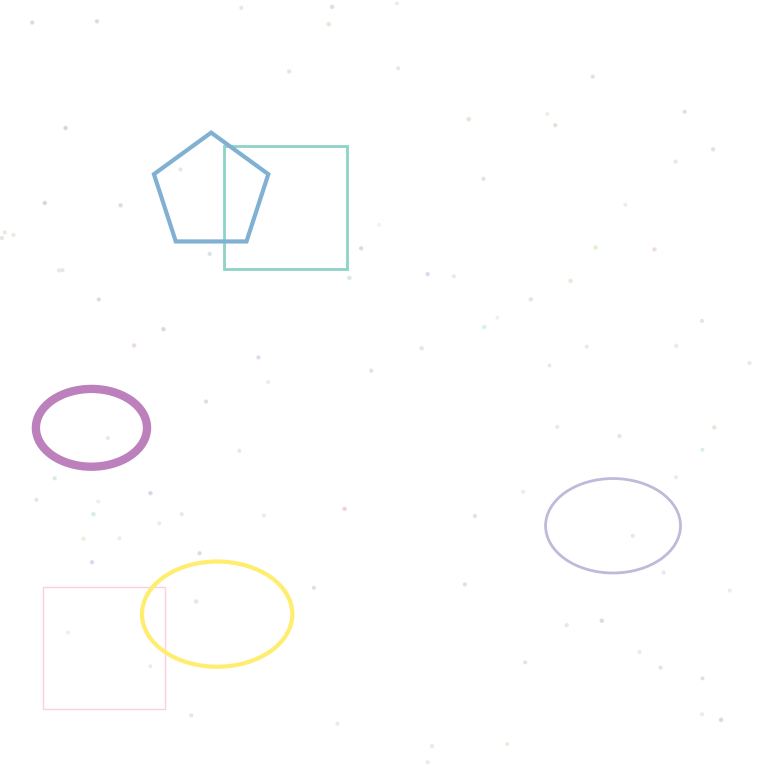[{"shape": "square", "thickness": 1, "radius": 0.4, "center": [0.371, 0.73]}, {"shape": "oval", "thickness": 1, "radius": 0.44, "center": [0.796, 0.317]}, {"shape": "pentagon", "thickness": 1.5, "radius": 0.39, "center": [0.274, 0.75]}, {"shape": "square", "thickness": 0.5, "radius": 0.4, "center": [0.135, 0.159]}, {"shape": "oval", "thickness": 3, "radius": 0.36, "center": [0.119, 0.444]}, {"shape": "oval", "thickness": 1.5, "radius": 0.49, "center": [0.282, 0.202]}]